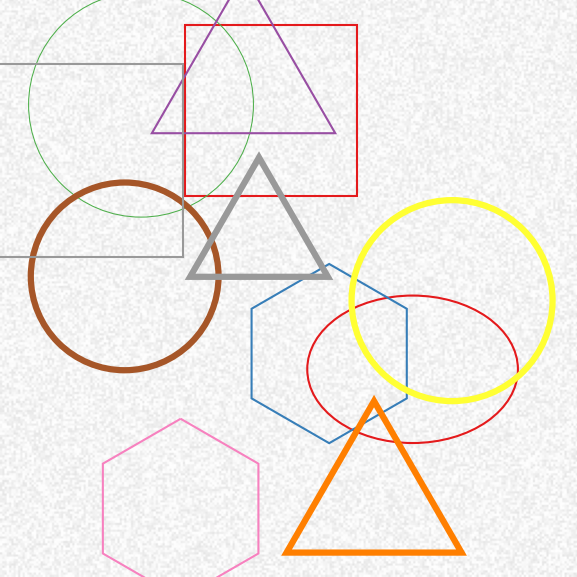[{"shape": "square", "thickness": 1, "radius": 0.74, "center": [0.469, 0.808]}, {"shape": "oval", "thickness": 1, "radius": 0.91, "center": [0.714, 0.36]}, {"shape": "hexagon", "thickness": 1, "radius": 0.78, "center": [0.57, 0.387]}, {"shape": "circle", "thickness": 0.5, "radius": 0.97, "center": [0.244, 0.818]}, {"shape": "triangle", "thickness": 1, "radius": 0.92, "center": [0.422, 0.86]}, {"shape": "triangle", "thickness": 3, "radius": 0.87, "center": [0.648, 0.13]}, {"shape": "circle", "thickness": 3, "radius": 0.87, "center": [0.783, 0.479]}, {"shape": "circle", "thickness": 3, "radius": 0.81, "center": [0.216, 0.521]}, {"shape": "hexagon", "thickness": 1, "radius": 0.78, "center": [0.313, 0.118]}, {"shape": "triangle", "thickness": 3, "radius": 0.69, "center": [0.448, 0.589]}, {"shape": "square", "thickness": 1, "radius": 0.84, "center": [0.15, 0.722]}]